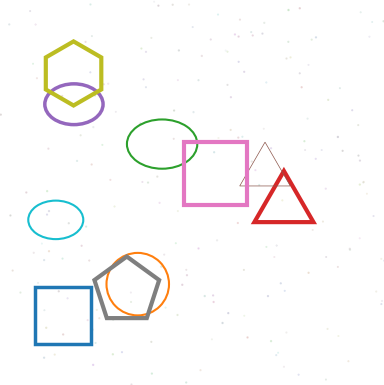[{"shape": "square", "thickness": 2.5, "radius": 0.37, "center": [0.164, 0.18]}, {"shape": "circle", "thickness": 1.5, "radius": 0.41, "center": [0.358, 0.262]}, {"shape": "oval", "thickness": 1.5, "radius": 0.46, "center": [0.421, 0.626]}, {"shape": "triangle", "thickness": 3, "radius": 0.44, "center": [0.737, 0.467]}, {"shape": "oval", "thickness": 2.5, "radius": 0.38, "center": [0.192, 0.729]}, {"shape": "triangle", "thickness": 0.5, "radius": 0.38, "center": [0.688, 0.555]}, {"shape": "square", "thickness": 3, "radius": 0.41, "center": [0.561, 0.55]}, {"shape": "pentagon", "thickness": 3, "radius": 0.44, "center": [0.329, 0.245]}, {"shape": "hexagon", "thickness": 3, "radius": 0.42, "center": [0.191, 0.809]}, {"shape": "oval", "thickness": 1.5, "radius": 0.36, "center": [0.145, 0.429]}]